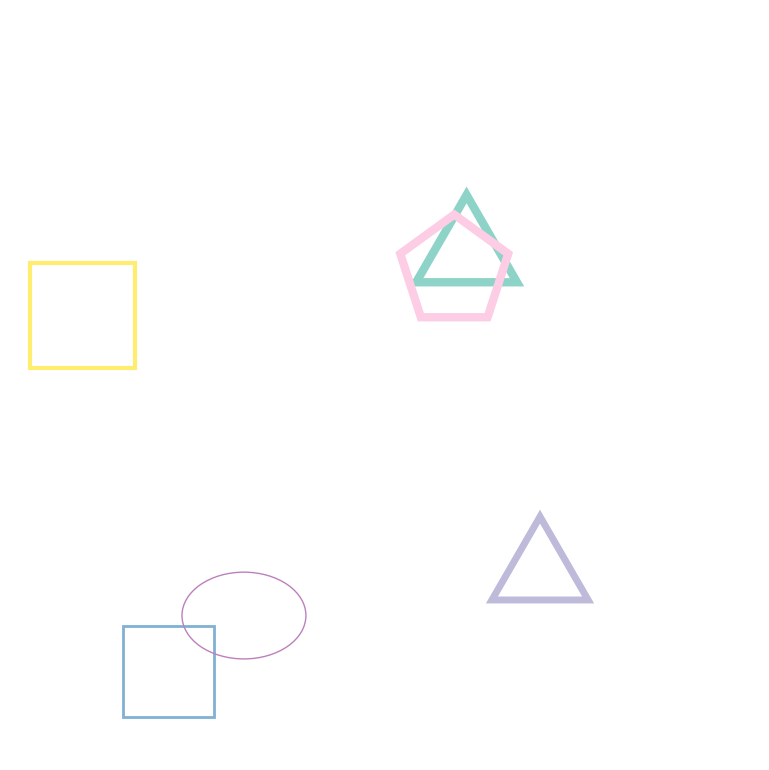[{"shape": "triangle", "thickness": 3, "radius": 0.38, "center": [0.606, 0.671]}, {"shape": "triangle", "thickness": 2.5, "radius": 0.36, "center": [0.701, 0.257]}, {"shape": "square", "thickness": 1, "radius": 0.3, "center": [0.219, 0.128]}, {"shape": "pentagon", "thickness": 3, "radius": 0.37, "center": [0.59, 0.648]}, {"shape": "oval", "thickness": 0.5, "radius": 0.4, "center": [0.317, 0.201]}, {"shape": "square", "thickness": 1.5, "radius": 0.34, "center": [0.108, 0.59]}]